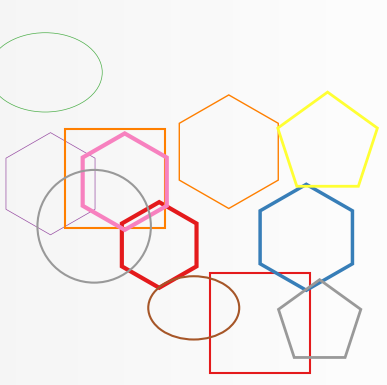[{"shape": "hexagon", "thickness": 3, "radius": 0.56, "center": [0.411, 0.364]}, {"shape": "square", "thickness": 1.5, "radius": 0.65, "center": [0.67, 0.161]}, {"shape": "hexagon", "thickness": 2.5, "radius": 0.69, "center": [0.79, 0.384]}, {"shape": "oval", "thickness": 0.5, "radius": 0.74, "center": [0.117, 0.812]}, {"shape": "hexagon", "thickness": 0.5, "radius": 0.66, "center": [0.13, 0.523]}, {"shape": "hexagon", "thickness": 1, "radius": 0.74, "center": [0.59, 0.606]}, {"shape": "square", "thickness": 1.5, "radius": 0.65, "center": [0.298, 0.536]}, {"shape": "pentagon", "thickness": 2, "radius": 0.68, "center": [0.845, 0.626]}, {"shape": "oval", "thickness": 1.5, "radius": 0.59, "center": [0.5, 0.2]}, {"shape": "hexagon", "thickness": 3, "radius": 0.63, "center": [0.322, 0.528]}, {"shape": "circle", "thickness": 1.5, "radius": 0.73, "center": [0.243, 0.412]}, {"shape": "pentagon", "thickness": 2, "radius": 0.56, "center": [0.825, 0.162]}]